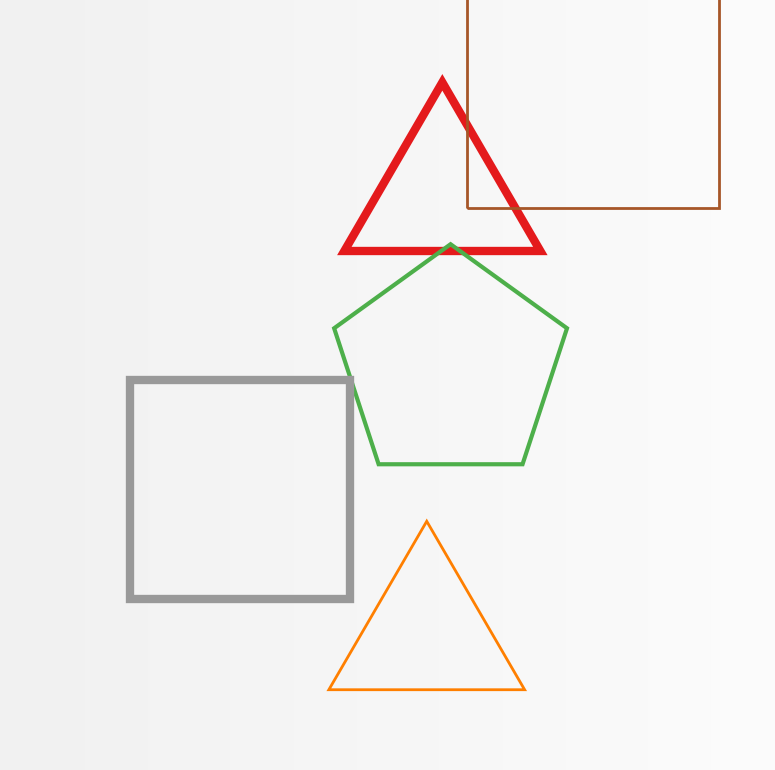[{"shape": "triangle", "thickness": 3, "radius": 0.73, "center": [0.571, 0.747]}, {"shape": "pentagon", "thickness": 1.5, "radius": 0.79, "center": [0.581, 0.525]}, {"shape": "triangle", "thickness": 1, "radius": 0.73, "center": [0.551, 0.177]}, {"shape": "square", "thickness": 1, "radius": 0.81, "center": [0.766, 0.892]}, {"shape": "square", "thickness": 3, "radius": 0.71, "center": [0.309, 0.365]}]